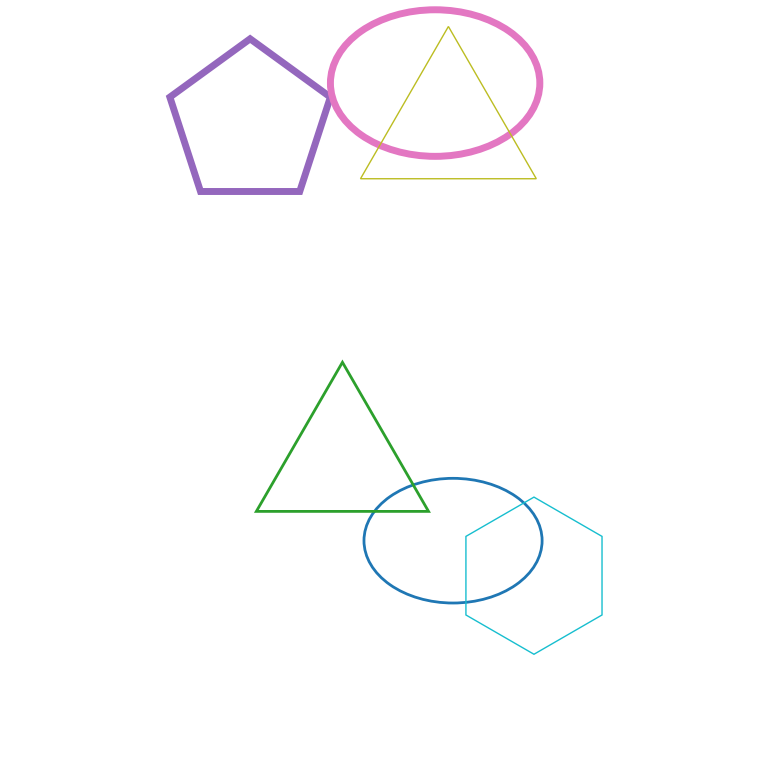[{"shape": "oval", "thickness": 1, "radius": 0.58, "center": [0.588, 0.298]}, {"shape": "triangle", "thickness": 1, "radius": 0.65, "center": [0.445, 0.4]}, {"shape": "pentagon", "thickness": 2.5, "radius": 0.55, "center": [0.325, 0.84]}, {"shape": "oval", "thickness": 2.5, "radius": 0.68, "center": [0.565, 0.892]}, {"shape": "triangle", "thickness": 0.5, "radius": 0.66, "center": [0.582, 0.834]}, {"shape": "hexagon", "thickness": 0.5, "radius": 0.51, "center": [0.693, 0.252]}]